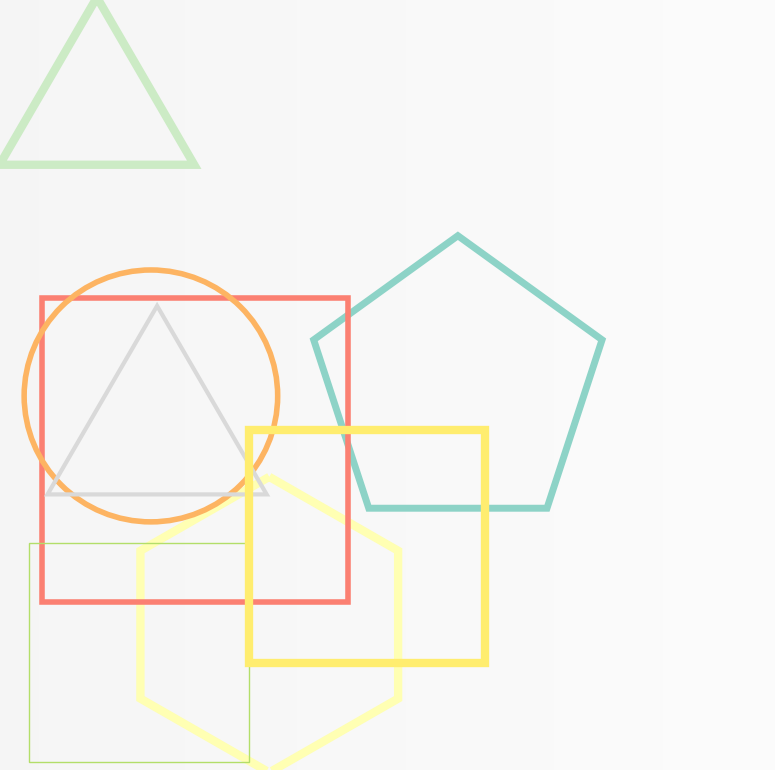[{"shape": "pentagon", "thickness": 2.5, "radius": 0.98, "center": [0.591, 0.498]}, {"shape": "hexagon", "thickness": 3, "radius": 0.96, "center": [0.347, 0.189]}, {"shape": "square", "thickness": 2, "radius": 0.99, "center": [0.252, 0.415]}, {"shape": "circle", "thickness": 2, "radius": 0.82, "center": [0.195, 0.486]}, {"shape": "square", "thickness": 0.5, "radius": 0.71, "center": [0.179, 0.152]}, {"shape": "triangle", "thickness": 1.5, "radius": 0.82, "center": [0.203, 0.44]}, {"shape": "triangle", "thickness": 3, "radius": 0.72, "center": [0.125, 0.859]}, {"shape": "square", "thickness": 3, "radius": 0.76, "center": [0.474, 0.29]}]